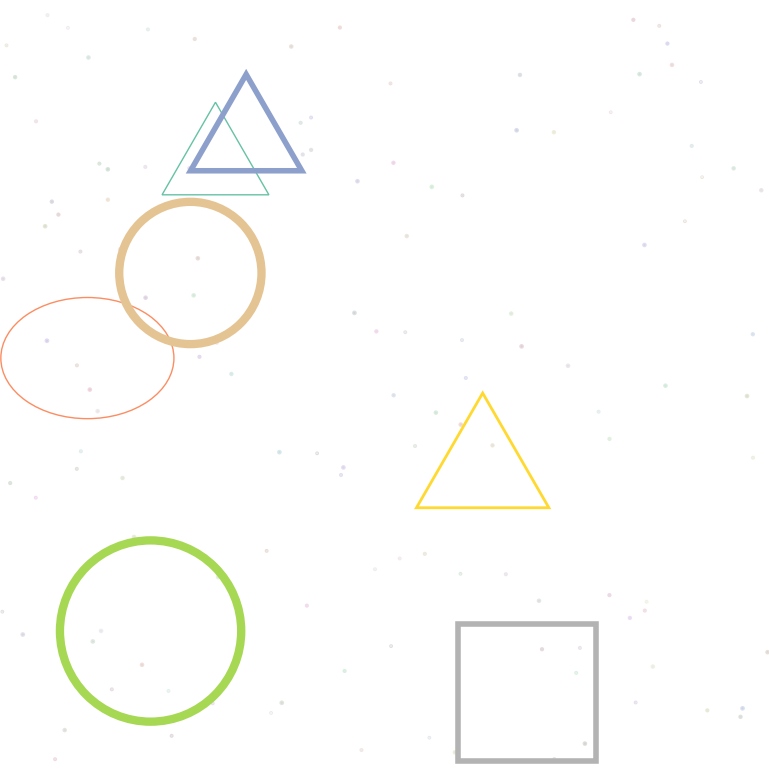[{"shape": "triangle", "thickness": 0.5, "radius": 0.4, "center": [0.28, 0.787]}, {"shape": "oval", "thickness": 0.5, "radius": 0.56, "center": [0.113, 0.535]}, {"shape": "triangle", "thickness": 2, "radius": 0.42, "center": [0.32, 0.82]}, {"shape": "circle", "thickness": 3, "radius": 0.59, "center": [0.196, 0.18]}, {"shape": "triangle", "thickness": 1, "radius": 0.5, "center": [0.627, 0.39]}, {"shape": "circle", "thickness": 3, "radius": 0.46, "center": [0.247, 0.645]}, {"shape": "square", "thickness": 2, "radius": 0.45, "center": [0.685, 0.1]}]